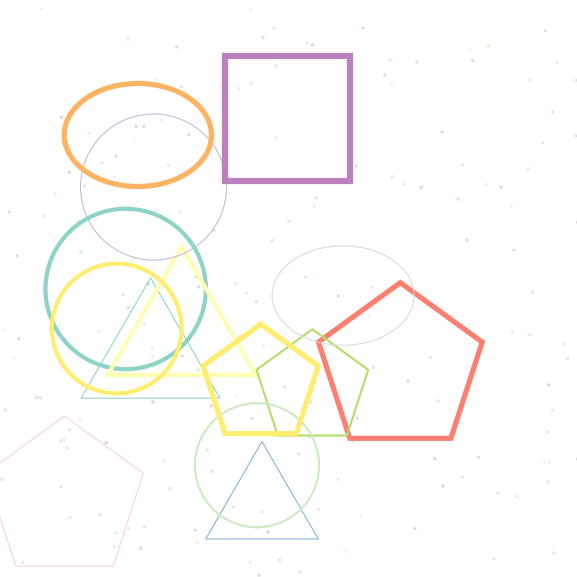[{"shape": "circle", "thickness": 2, "radius": 0.69, "center": [0.218, 0.499]}, {"shape": "triangle", "thickness": 0.5, "radius": 0.69, "center": [0.261, 0.379]}, {"shape": "triangle", "thickness": 2, "radius": 0.74, "center": [0.315, 0.424]}, {"shape": "circle", "thickness": 0.5, "radius": 0.63, "center": [0.266, 0.675]}, {"shape": "pentagon", "thickness": 2.5, "radius": 0.75, "center": [0.693, 0.361]}, {"shape": "triangle", "thickness": 0.5, "radius": 0.56, "center": [0.454, 0.122]}, {"shape": "oval", "thickness": 2.5, "radius": 0.64, "center": [0.239, 0.765]}, {"shape": "pentagon", "thickness": 1, "radius": 0.51, "center": [0.541, 0.327]}, {"shape": "pentagon", "thickness": 0.5, "radius": 0.72, "center": [0.112, 0.135]}, {"shape": "oval", "thickness": 0.5, "radius": 0.61, "center": [0.594, 0.487]}, {"shape": "square", "thickness": 3, "radius": 0.54, "center": [0.498, 0.795]}, {"shape": "circle", "thickness": 1, "radius": 0.54, "center": [0.445, 0.194]}, {"shape": "pentagon", "thickness": 2.5, "radius": 0.52, "center": [0.451, 0.333]}, {"shape": "circle", "thickness": 2, "radius": 0.56, "center": [0.202, 0.43]}]